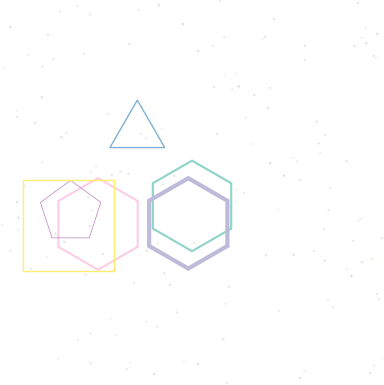[{"shape": "hexagon", "thickness": 1.5, "radius": 0.59, "center": [0.499, 0.465]}, {"shape": "hexagon", "thickness": 3, "radius": 0.59, "center": [0.489, 0.42]}, {"shape": "triangle", "thickness": 1, "radius": 0.41, "center": [0.357, 0.658]}, {"shape": "hexagon", "thickness": 1.5, "radius": 0.59, "center": [0.255, 0.418]}, {"shape": "pentagon", "thickness": 0.5, "radius": 0.41, "center": [0.183, 0.449]}, {"shape": "square", "thickness": 1, "radius": 0.59, "center": [0.178, 0.414]}]